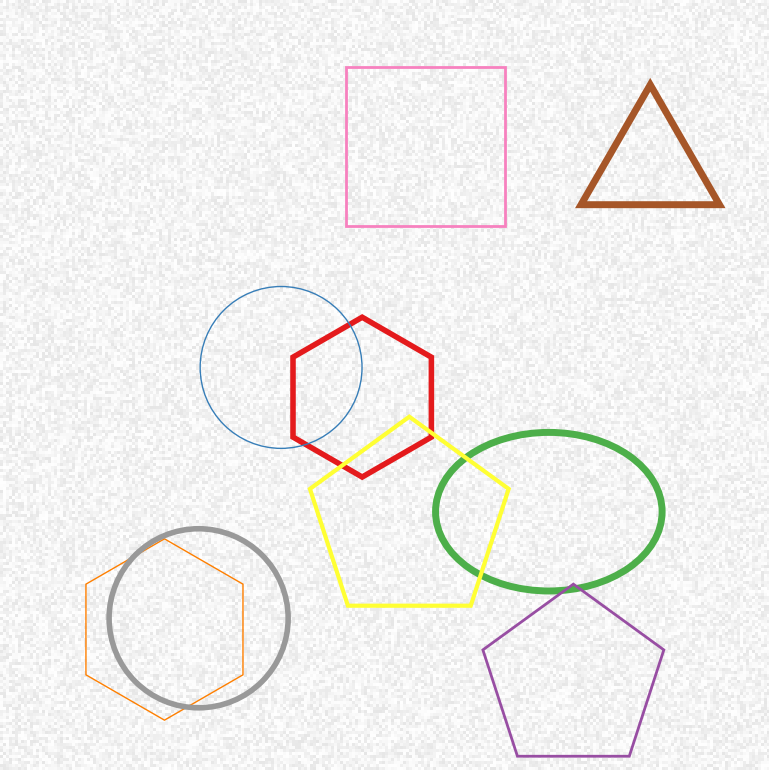[{"shape": "hexagon", "thickness": 2, "radius": 0.52, "center": [0.47, 0.484]}, {"shape": "circle", "thickness": 0.5, "radius": 0.53, "center": [0.365, 0.523]}, {"shape": "oval", "thickness": 2.5, "radius": 0.74, "center": [0.713, 0.335]}, {"shape": "pentagon", "thickness": 1, "radius": 0.62, "center": [0.745, 0.118]}, {"shape": "hexagon", "thickness": 0.5, "radius": 0.59, "center": [0.214, 0.182]}, {"shape": "pentagon", "thickness": 1.5, "radius": 0.68, "center": [0.532, 0.323]}, {"shape": "triangle", "thickness": 2.5, "radius": 0.52, "center": [0.844, 0.786]}, {"shape": "square", "thickness": 1, "radius": 0.52, "center": [0.553, 0.81]}, {"shape": "circle", "thickness": 2, "radius": 0.58, "center": [0.258, 0.197]}]